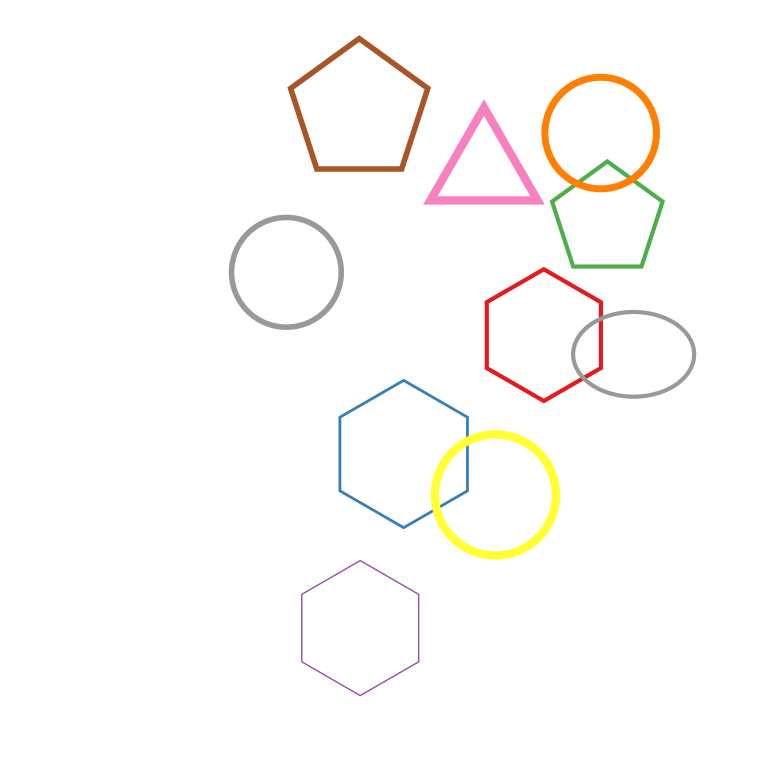[{"shape": "hexagon", "thickness": 1.5, "radius": 0.43, "center": [0.706, 0.565]}, {"shape": "hexagon", "thickness": 1, "radius": 0.48, "center": [0.524, 0.41]}, {"shape": "pentagon", "thickness": 1.5, "radius": 0.38, "center": [0.789, 0.715]}, {"shape": "hexagon", "thickness": 0.5, "radius": 0.44, "center": [0.468, 0.184]}, {"shape": "circle", "thickness": 2.5, "radius": 0.36, "center": [0.78, 0.827]}, {"shape": "circle", "thickness": 3, "radius": 0.39, "center": [0.643, 0.357]}, {"shape": "pentagon", "thickness": 2, "radius": 0.47, "center": [0.467, 0.856]}, {"shape": "triangle", "thickness": 3, "radius": 0.4, "center": [0.629, 0.78]}, {"shape": "oval", "thickness": 1.5, "radius": 0.39, "center": [0.823, 0.54]}, {"shape": "circle", "thickness": 2, "radius": 0.36, "center": [0.372, 0.646]}]